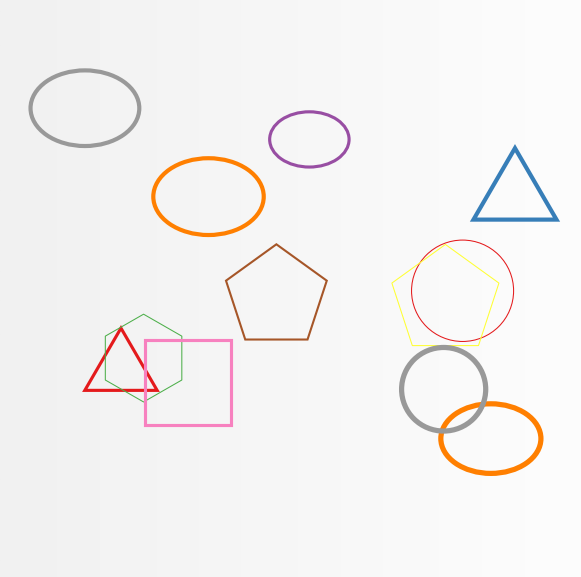[{"shape": "circle", "thickness": 0.5, "radius": 0.44, "center": [0.796, 0.496]}, {"shape": "triangle", "thickness": 1.5, "radius": 0.36, "center": [0.208, 0.359]}, {"shape": "triangle", "thickness": 2, "radius": 0.41, "center": [0.886, 0.66]}, {"shape": "hexagon", "thickness": 0.5, "radius": 0.38, "center": [0.247, 0.379]}, {"shape": "oval", "thickness": 1.5, "radius": 0.34, "center": [0.532, 0.758]}, {"shape": "oval", "thickness": 2.5, "radius": 0.43, "center": [0.845, 0.24]}, {"shape": "oval", "thickness": 2, "radius": 0.47, "center": [0.359, 0.659]}, {"shape": "pentagon", "thickness": 0.5, "radius": 0.48, "center": [0.766, 0.479]}, {"shape": "pentagon", "thickness": 1, "radius": 0.46, "center": [0.475, 0.485]}, {"shape": "square", "thickness": 1.5, "radius": 0.37, "center": [0.323, 0.337]}, {"shape": "circle", "thickness": 2.5, "radius": 0.36, "center": [0.763, 0.325]}, {"shape": "oval", "thickness": 2, "radius": 0.47, "center": [0.146, 0.812]}]